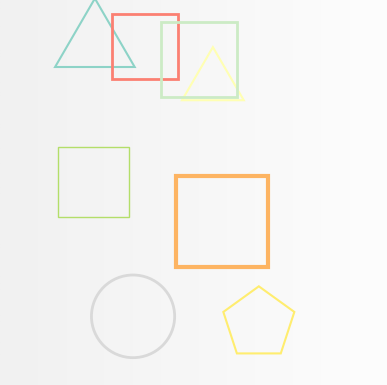[{"shape": "triangle", "thickness": 1.5, "radius": 0.59, "center": [0.245, 0.885]}, {"shape": "triangle", "thickness": 1.5, "radius": 0.46, "center": [0.549, 0.786]}, {"shape": "square", "thickness": 2, "radius": 0.42, "center": [0.375, 0.88]}, {"shape": "square", "thickness": 3, "radius": 0.59, "center": [0.572, 0.424]}, {"shape": "square", "thickness": 1, "radius": 0.46, "center": [0.241, 0.527]}, {"shape": "circle", "thickness": 2, "radius": 0.54, "center": [0.343, 0.178]}, {"shape": "square", "thickness": 2, "radius": 0.49, "center": [0.513, 0.845]}, {"shape": "pentagon", "thickness": 1.5, "radius": 0.48, "center": [0.668, 0.16]}]